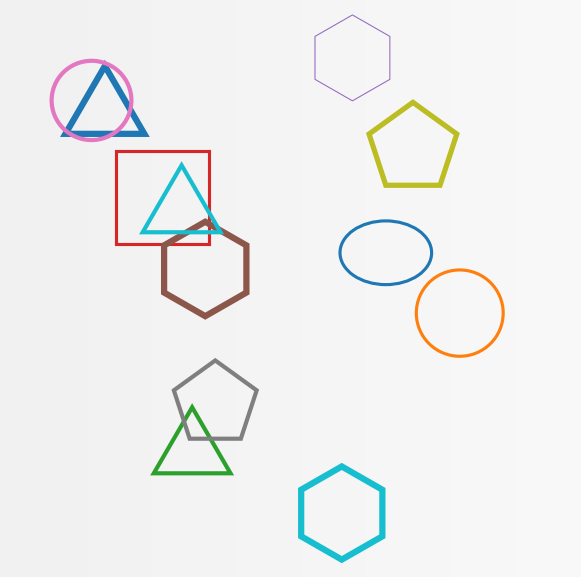[{"shape": "oval", "thickness": 1.5, "radius": 0.39, "center": [0.664, 0.561]}, {"shape": "triangle", "thickness": 3, "radius": 0.39, "center": [0.18, 0.807]}, {"shape": "circle", "thickness": 1.5, "radius": 0.37, "center": [0.791, 0.457]}, {"shape": "triangle", "thickness": 2, "radius": 0.38, "center": [0.331, 0.218]}, {"shape": "square", "thickness": 1.5, "radius": 0.4, "center": [0.28, 0.657]}, {"shape": "hexagon", "thickness": 0.5, "radius": 0.37, "center": [0.606, 0.899]}, {"shape": "hexagon", "thickness": 3, "radius": 0.41, "center": [0.353, 0.533]}, {"shape": "circle", "thickness": 2, "radius": 0.34, "center": [0.157, 0.825]}, {"shape": "pentagon", "thickness": 2, "radius": 0.37, "center": [0.37, 0.3]}, {"shape": "pentagon", "thickness": 2.5, "radius": 0.4, "center": [0.71, 0.743]}, {"shape": "triangle", "thickness": 2, "radius": 0.39, "center": [0.312, 0.636]}, {"shape": "hexagon", "thickness": 3, "radius": 0.4, "center": [0.588, 0.111]}]